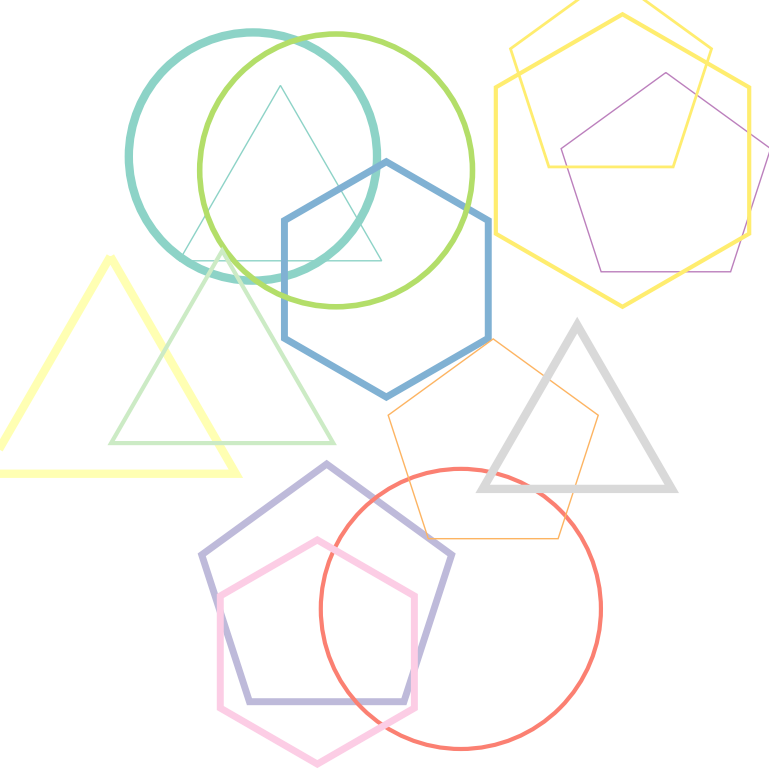[{"shape": "circle", "thickness": 3, "radius": 0.81, "center": [0.328, 0.797]}, {"shape": "triangle", "thickness": 0.5, "radius": 0.76, "center": [0.364, 0.737]}, {"shape": "triangle", "thickness": 3, "radius": 0.94, "center": [0.143, 0.479]}, {"shape": "pentagon", "thickness": 2.5, "radius": 0.85, "center": [0.424, 0.227]}, {"shape": "circle", "thickness": 1.5, "radius": 0.91, "center": [0.599, 0.209]}, {"shape": "hexagon", "thickness": 2.5, "radius": 0.76, "center": [0.502, 0.637]}, {"shape": "pentagon", "thickness": 0.5, "radius": 0.72, "center": [0.641, 0.416]}, {"shape": "circle", "thickness": 2, "radius": 0.89, "center": [0.436, 0.779]}, {"shape": "hexagon", "thickness": 2.5, "radius": 0.73, "center": [0.412, 0.153]}, {"shape": "triangle", "thickness": 3, "radius": 0.71, "center": [0.75, 0.436]}, {"shape": "pentagon", "thickness": 0.5, "radius": 0.72, "center": [0.865, 0.763]}, {"shape": "triangle", "thickness": 1.5, "radius": 0.83, "center": [0.289, 0.508]}, {"shape": "hexagon", "thickness": 1.5, "radius": 0.95, "center": [0.808, 0.792]}, {"shape": "pentagon", "thickness": 1, "radius": 0.69, "center": [0.794, 0.894]}]